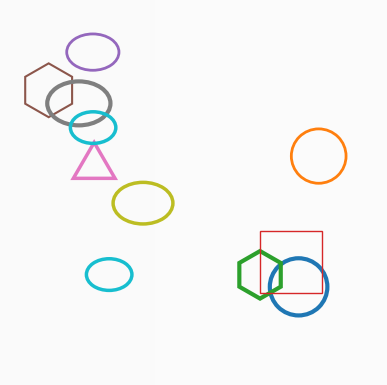[{"shape": "circle", "thickness": 3, "radius": 0.37, "center": [0.771, 0.255]}, {"shape": "circle", "thickness": 2, "radius": 0.35, "center": [0.822, 0.595]}, {"shape": "hexagon", "thickness": 3, "radius": 0.31, "center": [0.671, 0.286]}, {"shape": "square", "thickness": 1, "radius": 0.4, "center": [0.751, 0.319]}, {"shape": "oval", "thickness": 2, "radius": 0.34, "center": [0.24, 0.865]}, {"shape": "hexagon", "thickness": 1.5, "radius": 0.35, "center": [0.126, 0.766]}, {"shape": "triangle", "thickness": 2.5, "radius": 0.31, "center": [0.243, 0.568]}, {"shape": "oval", "thickness": 3, "radius": 0.41, "center": [0.203, 0.732]}, {"shape": "oval", "thickness": 2.5, "radius": 0.39, "center": [0.369, 0.472]}, {"shape": "oval", "thickness": 2.5, "radius": 0.29, "center": [0.282, 0.287]}, {"shape": "oval", "thickness": 2.5, "radius": 0.29, "center": [0.24, 0.669]}]